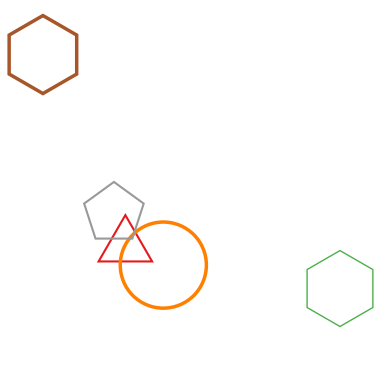[{"shape": "triangle", "thickness": 1.5, "radius": 0.4, "center": [0.326, 0.361]}, {"shape": "hexagon", "thickness": 1, "radius": 0.49, "center": [0.883, 0.251]}, {"shape": "circle", "thickness": 2.5, "radius": 0.56, "center": [0.424, 0.311]}, {"shape": "hexagon", "thickness": 2.5, "radius": 0.51, "center": [0.111, 0.858]}, {"shape": "pentagon", "thickness": 1.5, "radius": 0.41, "center": [0.296, 0.446]}]